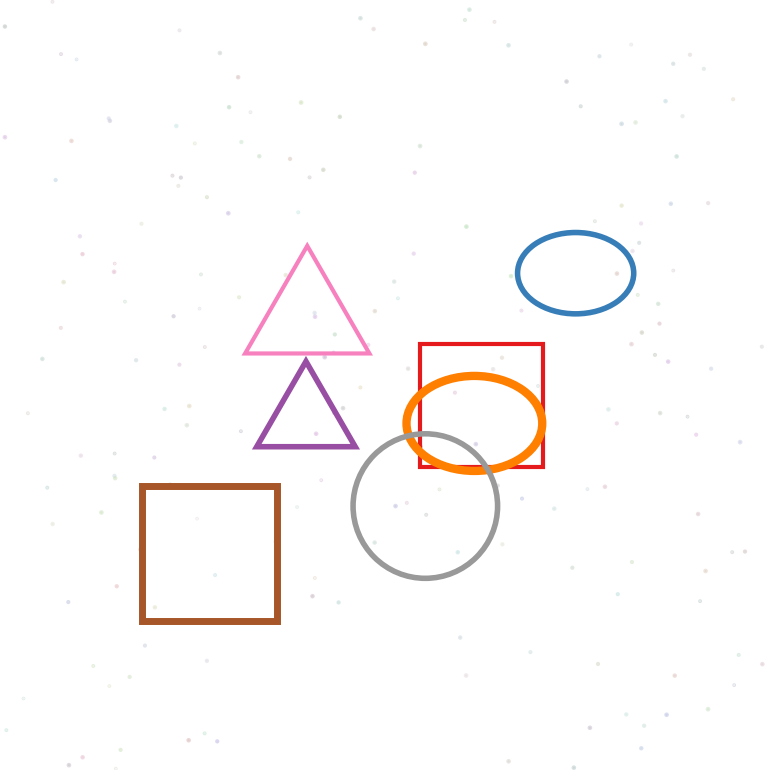[{"shape": "square", "thickness": 1.5, "radius": 0.4, "center": [0.625, 0.473]}, {"shape": "oval", "thickness": 2, "radius": 0.38, "center": [0.748, 0.645]}, {"shape": "triangle", "thickness": 2, "radius": 0.37, "center": [0.397, 0.457]}, {"shape": "oval", "thickness": 3, "radius": 0.44, "center": [0.616, 0.45]}, {"shape": "square", "thickness": 2.5, "radius": 0.44, "center": [0.272, 0.281]}, {"shape": "triangle", "thickness": 1.5, "radius": 0.47, "center": [0.399, 0.588]}, {"shape": "circle", "thickness": 2, "radius": 0.47, "center": [0.552, 0.343]}]